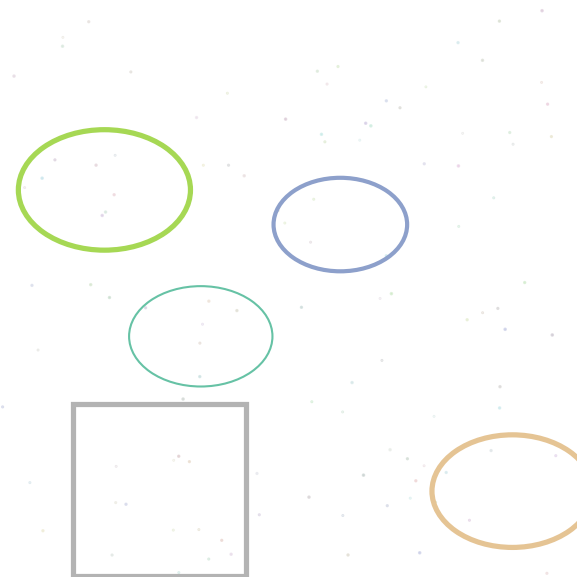[{"shape": "oval", "thickness": 1, "radius": 0.62, "center": [0.348, 0.417]}, {"shape": "oval", "thickness": 2, "radius": 0.58, "center": [0.589, 0.61]}, {"shape": "oval", "thickness": 2.5, "radius": 0.75, "center": [0.181, 0.67]}, {"shape": "oval", "thickness": 2.5, "radius": 0.7, "center": [0.887, 0.149]}, {"shape": "square", "thickness": 2.5, "radius": 0.74, "center": [0.276, 0.151]}]